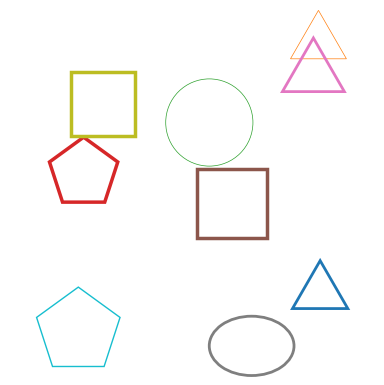[{"shape": "triangle", "thickness": 2, "radius": 0.41, "center": [0.832, 0.24]}, {"shape": "triangle", "thickness": 0.5, "radius": 0.42, "center": [0.827, 0.889]}, {"shape": "circle", "thickness": 0.5, "radius": 0.57, "center": [0.544, 0.682]}, {"shape": "pentagon", "thickness": 2.5, "radius": 0.47, "center": [0.217, 0.55]}, {"shape": "square", "thickness": 2.5, "radius": 0.45, "center": [0.602, 0.472]}, {"shape": "triangle", "thickness": 2, "radius": 0.46, "center": [0.814, 0.808]}, {"shape": "oval", "thickness": 2, "radius": 0.55, "center": [0.654, 0.102]}, {"shape": "square", "thickness": 2.5, "radius": 0.42, "center": [0.268, 0.731]}, {"shape": "pentagon", "thickness": 1, "radius": 0.57, "center": [0.203, 0.14]}]